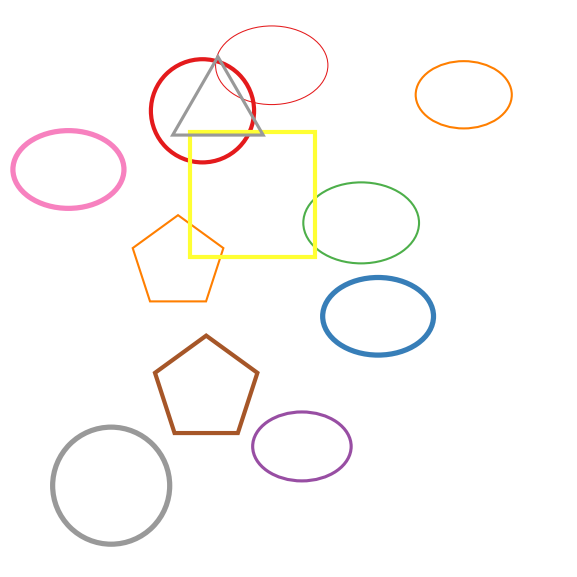[{"shape": "oval", "thickness": 0.5, "radius": 0.49, "center": [0.471, 0.886]}, {"shape": "circle", "thickness": 2, "radius": 0.45, "center": [0.351, 0.807]}, {"shape": "oval", "thickness": 2.5, "radius": 0.48, "center": [0.655, 0.451]}, {"shape": "oval", "thickness": 1, "radius": 0.5, "center": [0.625, 0.613]}, {"shape": "oval", "thickness": 1.5, "radius": 0.43, "center": [0.523, 0.226]}, {"shape": "pentagon", "thickness": 1, "radius": 0.41, "center": [0.308, 0.544]}, {"shape": "oval", "thickness": 1, "radius": 0.42, "center": [0.803, 0.835]}, {"shape": "square", "thickness": 2, "radius": 0.54, "center": [0.437, 0.663]}, {"shape": "pentagon", "thickness": 2, "radius": 0.47, "center": [0.357, 0.325]}, {"shape": "oval", "thickness": 2.5, "radius": 0.48, "center": [0.119, 0.706]}, {"shape": "circle", "thickness": 2.5, "radius": 0.51, "center": [0.193, 0.158]}, {"shape": "triangle", "thickness": 1.5, "radius": 0.45, "center": [0.377, 0.81]}]